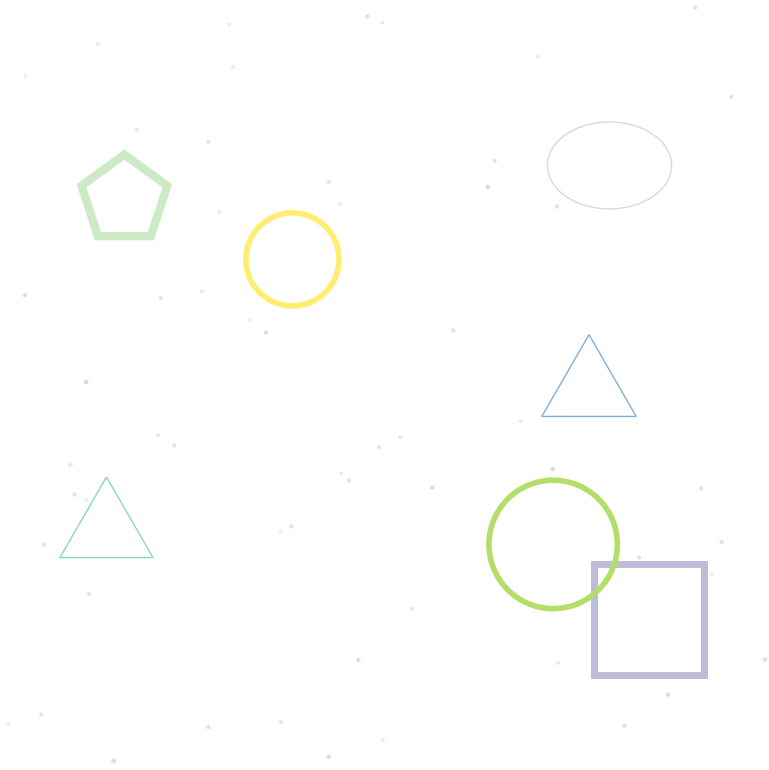[{"shape": "triangle", "thickness": 0.5, "radius": 0.35, "center": [0.138, 0.311]}, {"shape": "square", "thickness": 2.5, "radius": 0.36, "center": [0.843, 0.196]}, {"shape": "triangle", "thickness": 0.5, "radius": 0.35, "center": [0.765, 0.495]}, {"shape": "circle", "thickness": 2, "radius": 0.42, "center": [0.718, 0.293]}, {"shape": "oval", "thickness": 0.5, "radius": 0.4, "center": [0.792, 0.785]}, {"shape": "pentagon", "thickness": 3, "radius": 0.29, "center": [0.162, 0.741]}, {"shape": "circle", "thickness": 2, "radius": 0.3, "center": [0.38, 0.663]}]